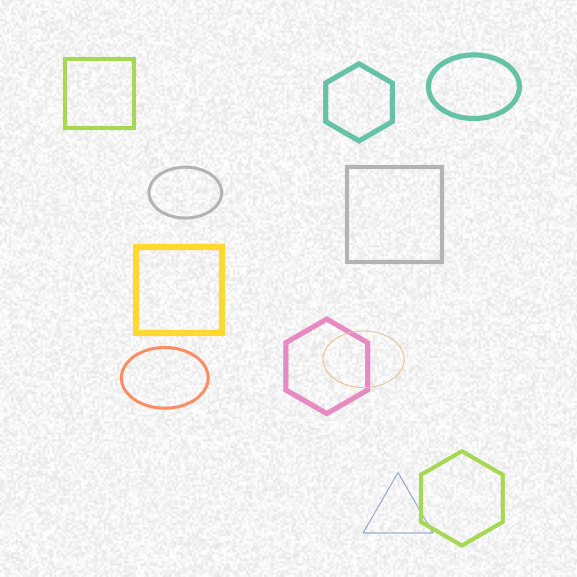[{"shape": "oval", "thickness": 2.5, "radius": 0.39, "center": [0.821, 0.849]}, {"shape": "hexagon", "thickness": 2.5, "radius": 0.33, "center": [0.622, 0.822]}, {"shape": "oval", "thickness": 1.5, "radius": 0.38, "center": [0.285, 0.345]}, {"shape": "triangle", "thickness": 0.5, "radius": 0.35, "center": [0.689, 0.111]}, {"shape": "hexagon", "thickness": 2.5, "radius": 0.41, "center": [0.566, 0.365]}, {"shape": "square", "thickness": 2, "radius": 0.3, "center": [0.172, 0.837]}, {"shape": "hexagon", "thickness": 2, "radius": 0.41, "center": [0.8, 0.136]}, {"shape": "square", "thickness": 3, "radius": 0.37, "center": [0.31, 0.496]}, {"shape": "oval", "thickness": 0.5, "radius": 0.35, "center": [0.63, 0.377]}, {"shape": "square", "thickness": 2, "radius": 0.41, "center": [0.683, 0.628]}, {"shape": "oval", "thickness": 1.5, "radius": 0.31, "center": [0.321, 0.666]}]